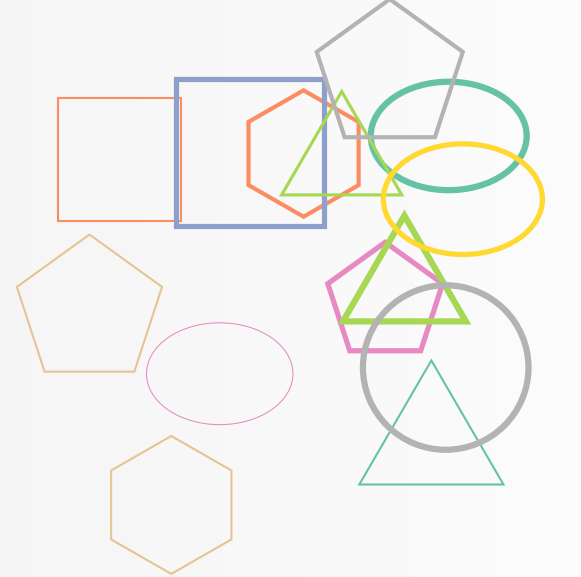[{"shape": "triangle", "thickness": 1, "radius": 0.72, "center": [0.742, 0.232]}, {"shape": "oval", "thickness": 3, "radius": 0.67, "center": [0.772, 0.764]}, {"shape": "square", "thickness": 1, "radius": 0.53, "center": [0.206, 0.723]}, {"shape": "hexagon", "thickness": 2, "radius": 0.55, "center": [0.522, 0.733]}, {"shape": "square", "thickness": 2.5, "radius": 0.64, "center": [0.43, 0.735]}, {"shape": "oval", "thickness": 0.5, "radius": 0.63, "center": [0.378, 0.352]}, {"shape": "pentagon", "thickness": 2.5, "radius": 0.52, "center": [0.663, 0.476]}, {"shape": "triangle", "thickness": 1.5, "radius": 0.6, "center": [0.588, 0.721]}, {"shape": "triangle", "thickness": 3, "radius": 0.61, "center": [0.696, 0.504]}, {"shape": "oval", "thickness": 2.5, "radius": 0.68, "center": [0.796, 0.654]}, {"shape": "pentagon", "thickness": 1, "radius": 0.66, "center": [0.154, 0.462]}, {"shape": "hexagon", "thickness": 1, "radius": 0.6, "center": [0.295, 0.125]}, {"shape": "circle", "thickness": 3, "radius": 0.71, "center": [0.767, 0.363]}, {"shape": "pentagon", "thickness": 2, "radius": 0.66, "center": [0.671, 0.868]}]